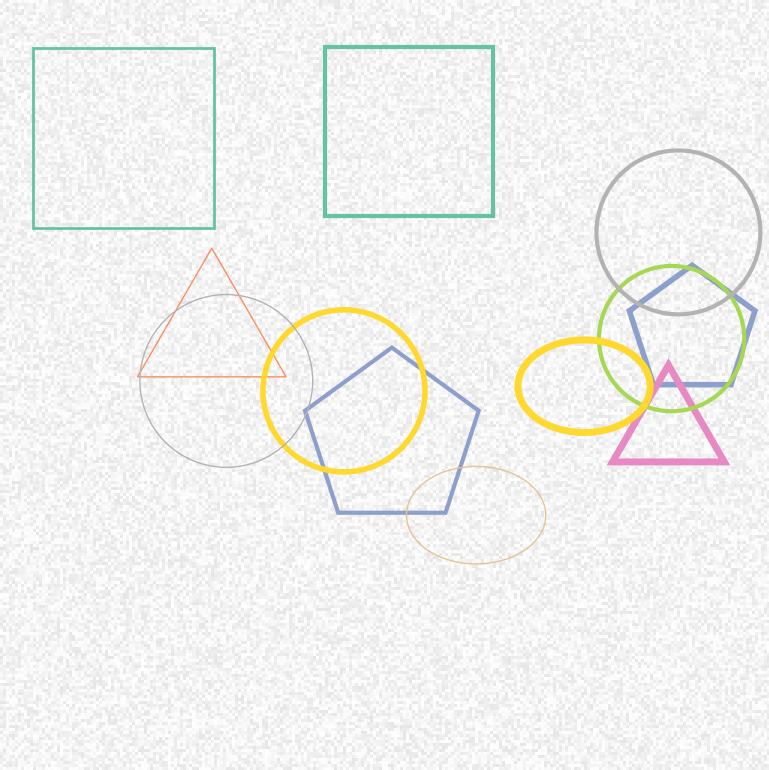[{"shape": "square", "thickness": 1.5, "radius": 0.55, "center": [0.531, 0.829]}, {"shape": "square", "thickness": 1, "radius": 0.59, "center": [0.16, 0.821]}, {"shape": "triangle", "thickness": 0.5, "radius": 0.56, "center": [0.275, 0.566]}, {"shape": "pentagon", "thickness": 1.5, "radius": 0.59, "center": [0.509, 0.43]}, {"shape": "pentagon", "thickness": 2, "radius": 0.43, "center": [0.899, 0.57]}, {"shape": "triangle", "thickness": 2.5, "radius": 0.42, "center": [0.868, 0.442]}, {"shape": "circle", "thickness": 1.5, "radius": 0.47, "center": [0.872, 0.56]}, {"shape": "circle", "thickness": 2, "radius": 0.53, "center": [0.447, 0.492]}, {"shape": "oval", "thickness": 2.5, "radius": 0.43, "center": [0.758, 0.498]}, {"shape": "oval", "thickness": 0.5, "radius": 0.45, "center": [0.618, 0.331]}, {"shape": "circle", "thickness": 1.5, "radius": 0.53, "center": [0.881, 0.698]}, {"shape": "circle", "thickness": 0.5, "radius": 0.56, "center": [0.294, 0.505]}]